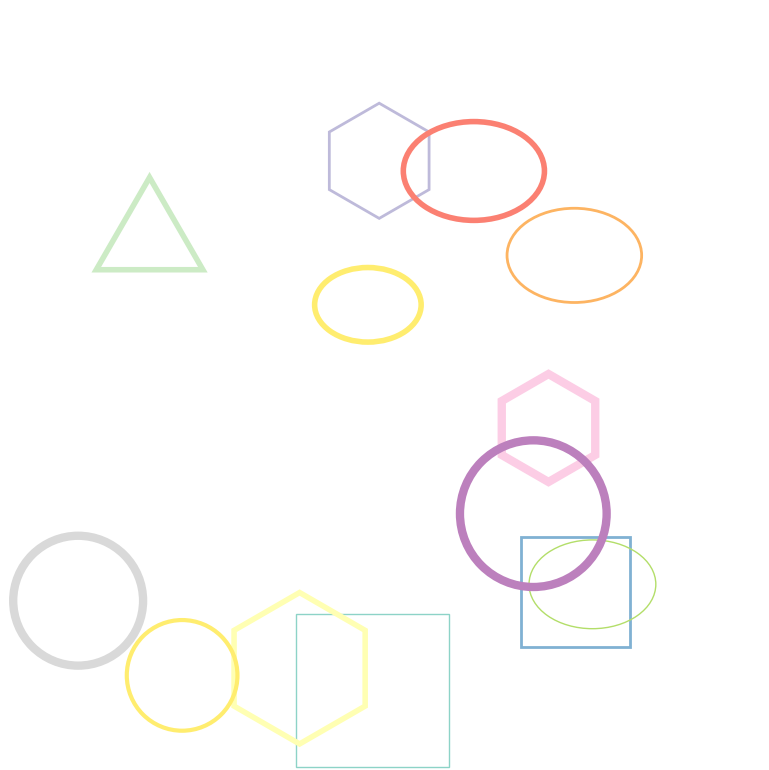[{"shape": "square", "thickness": 0.5, "radius": 0.5, "center": [0.484, 0.104]}, {"shape": "hexagon", "thickness": 2, "radius": 0.49, "center": [0.389, 0.132]}, {"shape": "hexagon", "thickness": 1, "radius": 0.37, "center": [0.492, 0.791]}, {"shape": "oval", "thickness": 2, "radius": 0.46, "center": [0.615, 0.778]}, {"shape": "square", "thickness": 1, "radius": 0.35, "center": [0.748, 0.231]}, {"shape": "oval", "thickness": 1, "radius": 0.44, "center": [0.746, 0.668]}, {"shape": "oval", "thickness": 0.5, "radius": 0.41, "center": [0.769, 0.241]}, {"shape": "hexagon", "thickness": 3, "radius": 0.35, "center": [0.712, 0.444]}, {"shape": "circle", "thickness": 3, "radius": 0.42, "center": [0.101, 0.22]}, {"shape": "circle", "thickness": 3, "radius": 0.48, "center": [0.693, 0.333]}, {"shape": "triangle", "thickness": 2, "radius": 0.4, "center": [0.194, 0.69]}, {"shape": "oval", "thickness": 2, "radius": 0.35, "center": [0.478, 0.604]}, {"shape": "circle", "thickness": 1.5, "radius": 0.36, "center": [0.237, 0.123]}]